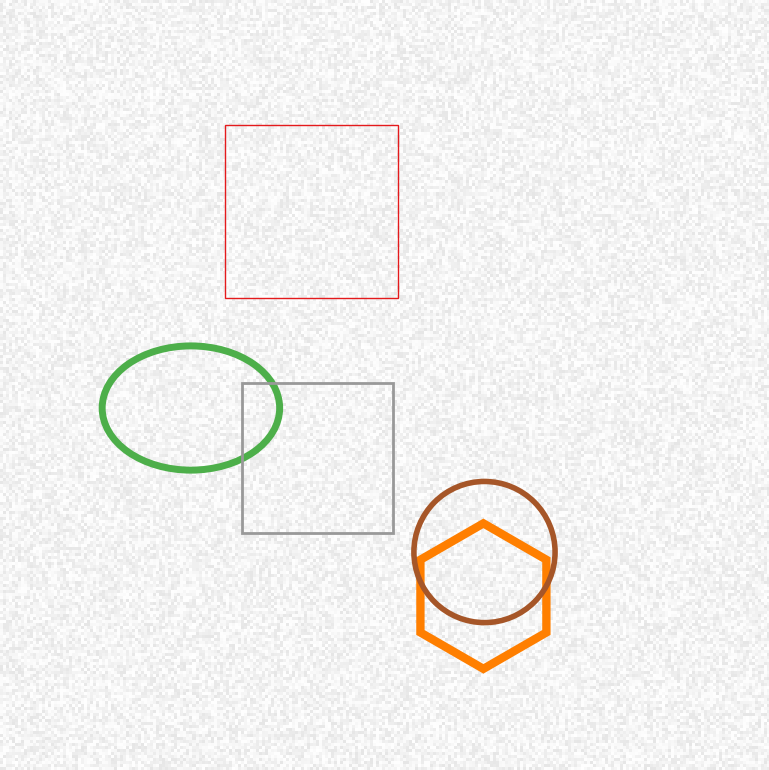[{"shape": "square", "thickness": 0.5, "radius": 0.56, "center": [0.405, 0.725]}, {"shape": "oval", "thickness": 2.5, "radius": 0.58, "center": [0.248, 0.47]}, {"shape": "hexagon", "thickness": 3, "radius": 0.47, "center": [0.628, 0.226]}, {"shape": "circle", "thickness": 2, "radius": 0.46, "center": [0.629, 0.283]}, {"shape": "square", "thickness": 1, "radius": 0.49, "center": [0.412, 0.405]}]